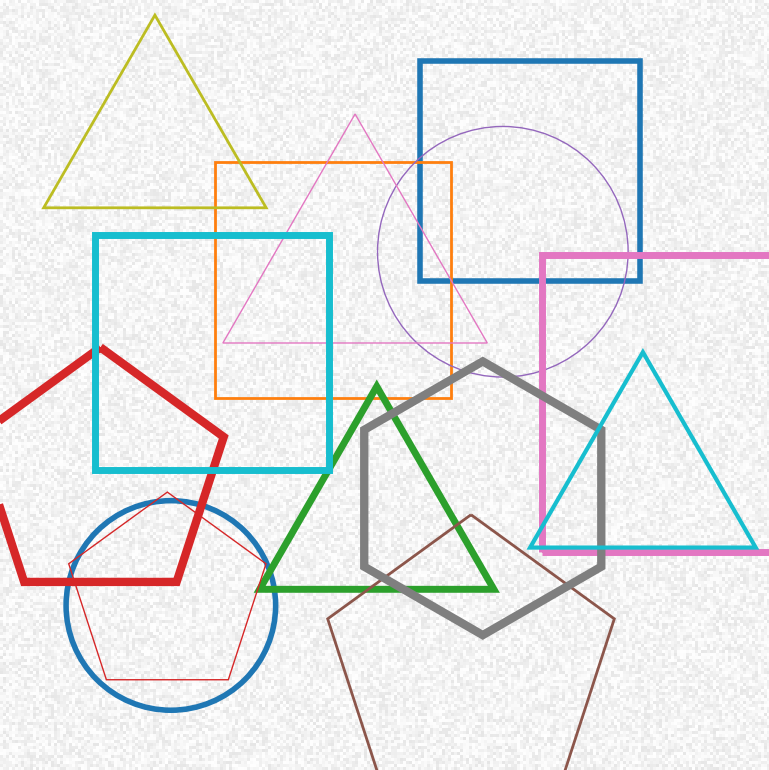[{"shape": "square", "thickness": 2, "radius": 0.72, "center": [0.689, 0.778]}, {"shape": "circle", "thickness": 2, "radius": 0.68, "center": [0.222, 0.214]}, {"shape": "square", "thickness": 1, "radius": 0.77, "center": [0.432, 0.637]}, {"shape": "triangle", "thickness": 2.5, "radius": 0.88, "center": [0.489, 0.322]}, {"shape": "pentagon", "thickness": 3, "radius": 0.84, "center": [0.13, 0.381]}, {"shape": "pentagon", "thickness": 0.5, "radius": 0.67, "center": [0.217, 0.226]}, {"shape": "circle", "thickness": 0.5, "radius": 0.81, "center": [0.653, 0.673]}, {"shape": "pentagon", "thickness": 1, "radius": 0.98, "center": [0.612, 0.136]}, {"shape": "triangle", "thickness": 0.5, "radius": 0.99, "center": [0.461, 0.654]}, {"shape": "square", "thickness": 2.5, "radius": 0.97, "center": [0.897, 0.476]}, {"shape": "hexagon", "thickness": 3, "radius": 0.89, "center": [0.627, 0.353]}, {"shape": "triangle", "thickness": 1, "radius": 0.83, "center": [0.201, 0.814]}, {"shape": "square", "thickness": 2.5, "radius": 0.76, "center": [0.276, 0.542]}, {"shape": "triangle", "thickness": 1.5, "radius": 0.85, "center": [0.835, 0.373]}]